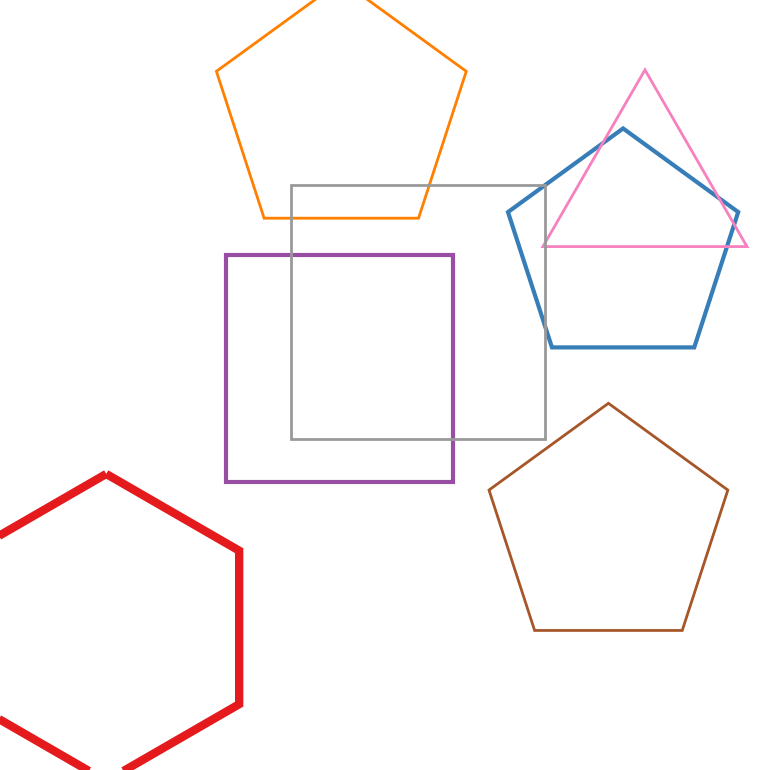[{"shape": "hexagon", "thickness": 3, "radius": 1.0, "center": [0.138, 0.185]}, {"shape": "pentagon", "thickness": 1.5, "radius": 0.79, "center": [0.809, 0.676]}, {"shape": "square", "thickness": 1.5, "radius": 0.74, "center": [0.441, 0.522]}, {"shape": "pentagon", "thickness": 1, "radius": 0.85, "center": [0.443, 0.855]}, {"shape": "pentagon", "thickness": 1, "radius": 0.82, "center": [0.79, 0.313]}, {"shape": "triangle", "thickness": 1, "radius": 0.77, "center": [0.838, 0.756]}, {"shape": "square", "thickness": 1, "radius": 0.82, "center": [0.543, 0.595]}]